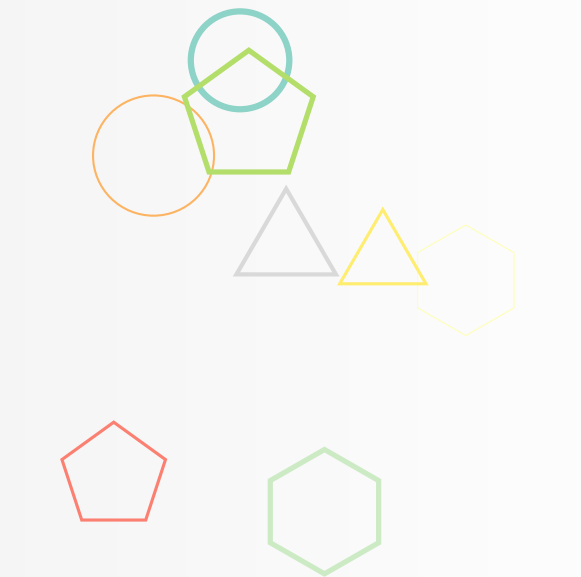[{"shape": "circle", "thickness": 3, "radius": 0.42, "center": [0.413, 0.895]}, {"shape": "hexagon", "thickness": 0.5, "radius": 0.48, "center": [0.801, 0.514]}, {"shape": "pentagon", "thickness": 1.5, "radius": 0.47, "center": [0.196, 0.174]}, {"shape": "circle", "thickness": 1, "radius": 0.52, "center": [0.264, 0.73]}, {"shape": "pentagon", "thickness": 2.5, "radius": 0.58, "center": [0.428, 0.796]}, {"shape": "triangle", "thickness": 2, "radius": 0.49, "center": [0.492, 0.573]}, {"shape": "hexagon", "thickness": 2.5, "radius": 0.54, "center": [0.558, 0.113]}, {"shape": "triangle", "thickness": 1.5, "radius": 0.43, "center": [0.659, 0.551]}]